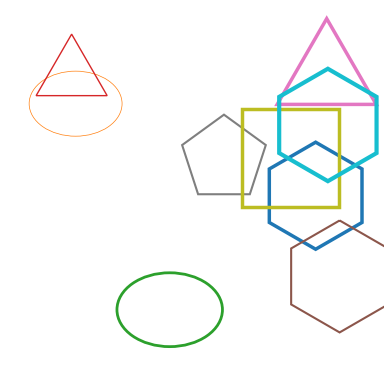[{"shape": "hexagon", "thickness": 2.5, "radius": 0.69, "center": [0.82, 0.492]}, {"shape": "oval", "thickness": 0.5, "radius": 0.6, "center": [0.196, 0.731]}, {"shape": "oval", "thickness": 2, "radius": 0.69, "center": [0.441, 0.196]}, {"shape": "triangle", "thickness": 1, "radius": 0.53, "center": [0.186, 0.805]}, {"shape": "hexagon", "thickness": 1.5, "radius": 0.73, "center": [0.882, 0.282]}, {"shape": "triangle", "thickness": 2.5, "radius": 0.74, "center": [0.849, 0.803]}, {"shape": "pentagon", "thickness": 1.5, "radius": 0.57, "center": [0.582, 0.588]}, {"shape": "square", "thickness": 2.5, "radius": 0.63, "center": [0.755, 0.59]}, {"shape": "hexagon", "thickness": 3, "radius": 0.73, "center": [0.852, 0.675]}]